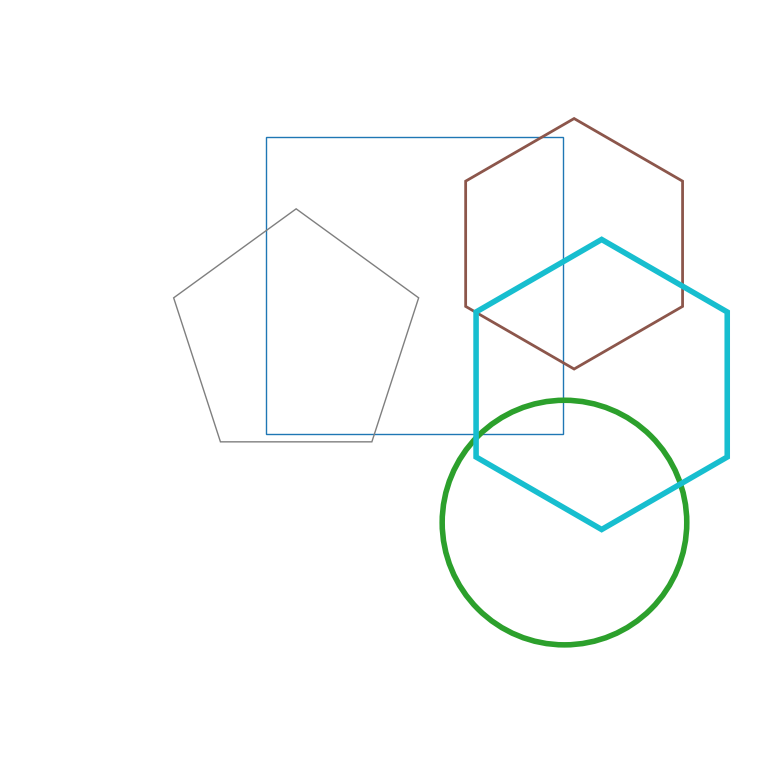[{"shape": "square", "thickness": 0.5, "radius": 0.97, "center": [0.538, 0.629]}, {"shape": "circle", "thickness": 2, "radius": 0.79, "center": [0.733, 0.321]}, {"shape": "hexagon", "thickness": 1, "radius": 0.81, "center": [0.746, 0.683]}, {"shape": "pentagon", "thickness": 0.5, "radius": 0.84, "center": [0.385, 0.562]}, {"shape": "hexagon", "thickness": 2, "radius": 0.94, "center": [0.781, 0.501]}]